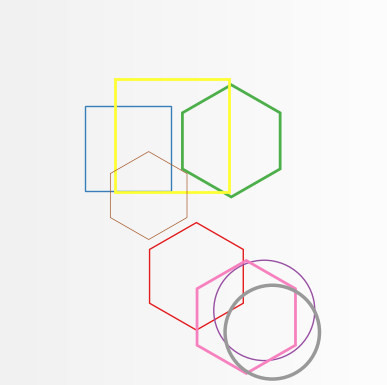[{"shape": "hexagon", "thickness": 1, "radius": 0.7, "center": [0.507, 0.282]}, {"shape": "square", "thickness": 1, "radius": 0.55, "center": [0.33, 0.614]}, {"shape": "hexagon", "thickness": 2, "radius": 0.73, "center": [0.597, 0.634]}, {"shape": "circle", "thickness": 1, "radius": 0.65, "center": [0.682, 0.194]}, {"shape": "square", "thickness": 2, "radius": 0.74, "center": [0.443, 0.648]}, {"shape": "hexagon", "thickness": 0.5, "radius": 0.57, "center": [0.384, 0.492]}, {"shape": "hexagon", "thickness": 2, "radius": 0.73, "center": [0.635, 0.177]}, {"shape": "circle", "thickness": 2.5, "radius": 0.61, "center": [0.703, 0.137]}]